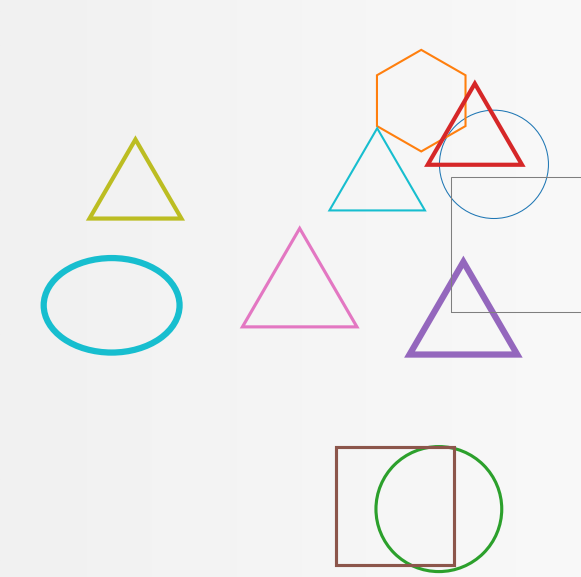[{"shape": "circle", "thickness": 0.5, "radius": 0.47, "center": [0.85, 0.715]}, {"shape": "hexagon", "thickness": 1, "radius": 0.44, "center": [0.725, 0.825]}, {"shape": "circle", "thickness": 1.5, "radius": 0.54, "center": [0.755, 0.118]}, {"shape": "triangle", "thickness": 2, "radius": 0.47, "center": [0.817, 0.761]}, {"shape": "triangle", "thickness": 3, "radius": 0.53, "center": [0.797, 0.439]}, {"shape": "square", "thickness": 1.5, "radius": 0.51, "center": [0.68, 0.123]}, {"shape": "triangle", "thickness": 1.5, "radius": 0.57, "center": [0.516, 0.49]}, {"shape": "square", "thickness": 0.5, "radius": 0.58, "center": [0.893, 0.576]}, {"shape": "triangle", "thickness": 2, "radius": 0.46, "center": [0.233, 0.666]}, {"shape": "oval", "thickness": 3, "radius": 0.58, "center": [0.192, 0.47]}, {"shape": "triangle", "thickness": 1, "radius": 0.47, "center": [0.649, 0.682]}]